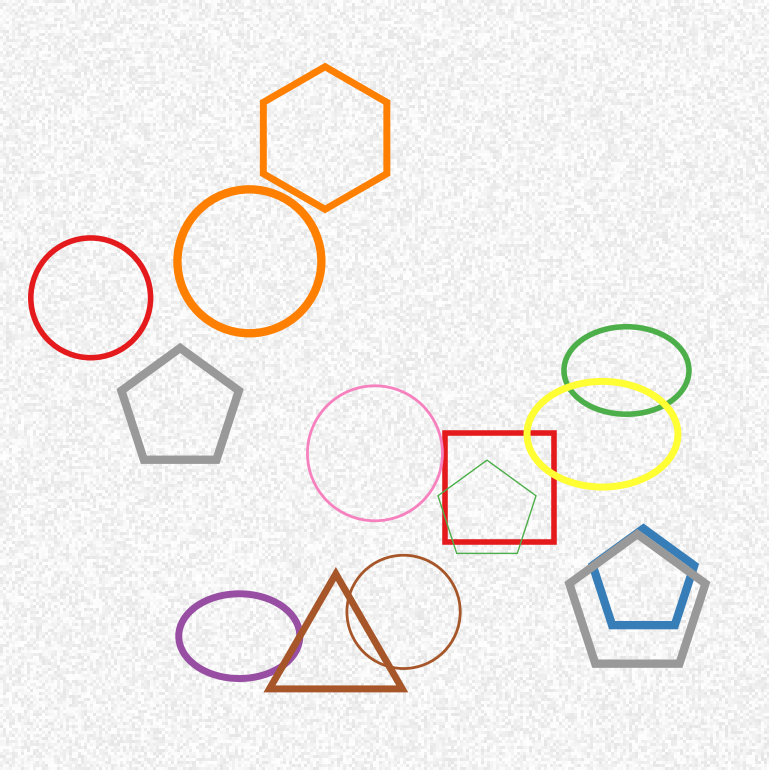[{"shape": "square", "thickness": 2, "radius": 0.35, "center": [0.649, 0.367]}, {"shape": "circle", "thickness": 2, "radius": 0.39, "center": [0.118, 0.613]}, {"shape": "pentagon", "thickness": 3, "radius": 0.35, "center": [0.836, 0.244]}, {"shape": "pentagon", "thickness": 0.5, "radius": 0.33, "center": [0.632, 0.335]}, {"shape": "oval", "thickness": 2, "radius": 0.41, "center": [0.814, 0.519]}, {"shape": "oval", "thickness": 2.5, "radius": 0.39, "center": [0.311, 0.174]}, {"shape": "hexagon", "thickness": 2.5, "radius": 0.46, "center": [0.422, 0.821]}, {"shape": "circle", "thickness": 3, "radius": 0.47, "center": [0.324, 0.661]}, {"shape": "oval", "thickness": 2.5, "radius": 0.49, "center": [0.782, 0.436]}, {"shape": "circle", "thickness": 1, "radius": 0.37, "center": [0.524, 0.205]}, {"shape": "triangle", "thickness": 2.5, "radius": 0.5, "center": [0.436, 0.155]}, {"shape": "circle", "thickness": 1, "radius": 0.44, "center": [0.487, 0.411]}, {"shape": "pentagon", "thickness": 3, "radius": 0.4, "center": [0.234, 0.468]}, {"shape": "pentagon", "thickness": 3, "radius": 0.46, "center": [0.828, 0.213]}]